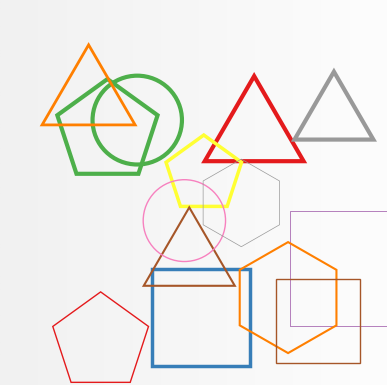[{"shape": "triangle", "thickness": 3, "radius": 0.74, "center": [0.656, 0.655]}, {"shape": "pentagon", "thickness": 1, "radius": 0.65, "center": [0.26, 0.112]}, {"shape": "square", "thickness": 2.5, "radius": 0.63, "center": [0.519, 0.175]}, {"shape": "pentagon", "thickness": 3, "radius": 0.68, "center": [0.277, 0.659]}, {"shape": "circle", "thickness": 3, "radius": 0.58, "center": [0.354, 0.688]}, {"shape": "square", "thickness": 0.5, "radius": 0.74, "center": [0.898, 0.303]}, {"shape": "triangle", "thickness": 2, "radius": 0.69, "center": [0.229, 0.745]}, {"shape": "hexagon", "thickness": 1.5, "radius": 0.72, "center": [0.743, 0.227]}, {"shape": "pentagon", "thickness": 2.5, "radius": 0.51, "center": [0.526, 0.547]}, {"shape": "square", "thickness": 1, "radius": 0.54, "center": [0.82, 0.166]}, {"shape": "triangle", "thickness": 1.5, "radius": 0.68, "center": [0.488, 0.326]}, {"shape": "circle", "thickness": 1, "radius": 0.53, "center": [0.476, 0.427]}, {"shape": "hexagon", "thickness": 0.5, "radius": 0.57, "center": [0.623, 0.473]}, {"shape": "triangle", "thickness": 3, "radius": 0.59, "center": [0.862, 0.696]}]